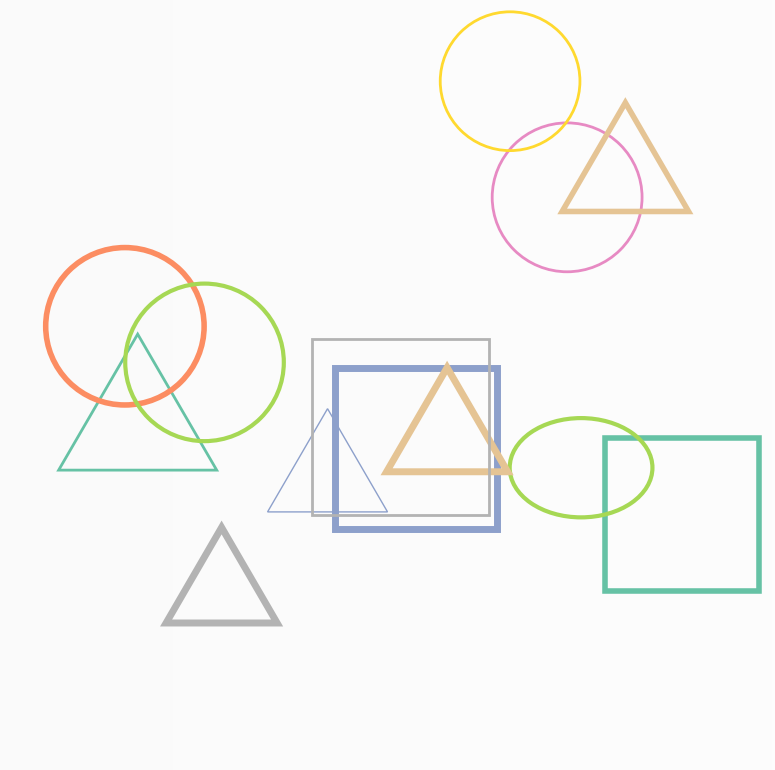[{"shape": "triangle", "thickness": 1, "radius": 0.59, "center": [0.178, 0.448]}, {"shape": "square", "thickness": 2, "radius": 0.5, "center": [0.88, 0.332]}, {"shape": "circle", "thickness": 2, "radius": 0.51, "center": [0.161, 0.576]}, {"shape": "square", "thickness": 2.5, "radius": 0.52, "center": [0.537, 0.417]}, {"shape": "triangle", "thickness": 0.5, "radius": 0.45, "center": [0.423, 0.38]}, {"shape": "circle", "thickness": 1, "radius": 0.48, "center": [0.732, 0.744]}, {"shape": "oval", "thickness": 1.5, "radius": 0.46, "center": [0.75, 0.393]}, {"shape": "circle", "thickness": 1.5, "radius": 0.51, "center": [0.264, 0.529]}, {"shape": "circle", "thickness": 1, "radius": 0.45, "center": [0.658, 0.895]}, {"shape": "triangle", "thickness": 2, "radius": 0.47, "center": [0.807, 0.772]}, {"shape": "triangle", "thickness": 2.5, "radius": 0.45, "center": [0.577, 0.432]}, {"shape": "triangle", "thickness": 2.5, "radius": 0.41, "center": [0.286, 0.232]}, {"shape": "square", "thickness": 1, "radius": 0.57, "center": [0.517, 0.446]}]